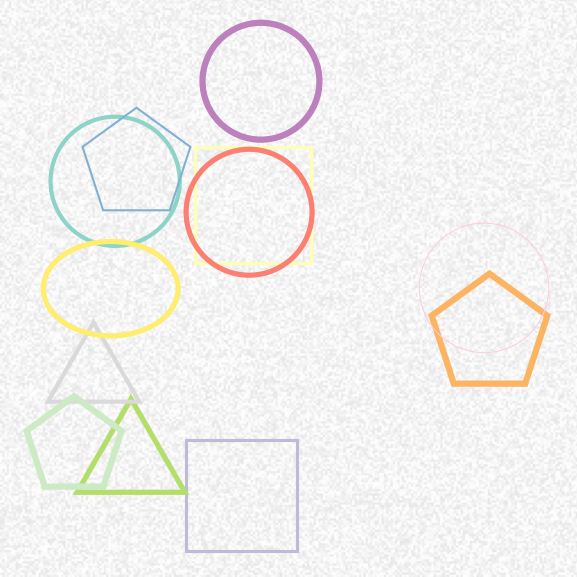[{"shape": "circle", "thickness": 2, "radius": 0.56, "center": [0.199, 0.685]}, {"shape": "square", "thickness": 1.5, "radius": 0.5, "center": [0.438, 0.644]}, {"shape": "square", "thickness": 1.5, "radius": 0.48, "center": [0.418, 0.142]}, {"shape": "circle", "thickness": 2.5, "radius": 0.55, "center": [0.431, 0.632]}, {"shape": "pentagon", "thickness": 1, "radius": 0.49, "center": [0.236, 0.714]}, {"shape": "pentagon", "thickness": 3, "radius": 0.53, "center": [0.848, 0.42]}, {"shape": "triangle", "thickness": 2.5, "radius": 0.54, "center": [0.227, 0.201]}, {"shape": "circle", "thickness": 0.5, "radius": 0.56, "center": [0.838, 0.501]}, {"shape": "triangle", "thickness": 2, "radius": 0.46, "center": [0.162, 0.349]}, {"shape": "circle", "thickness": 3, "radius": 0.51, "center": [0.452, 0.858]}, {"shape": "pentagon", "thickness": 3, "radius": 0.43, "center": [0.128, 0.226]}, {"shape": "oval", "thickness": 2.5, "radius": 0.58, "center": [0.192, 0.499]}]